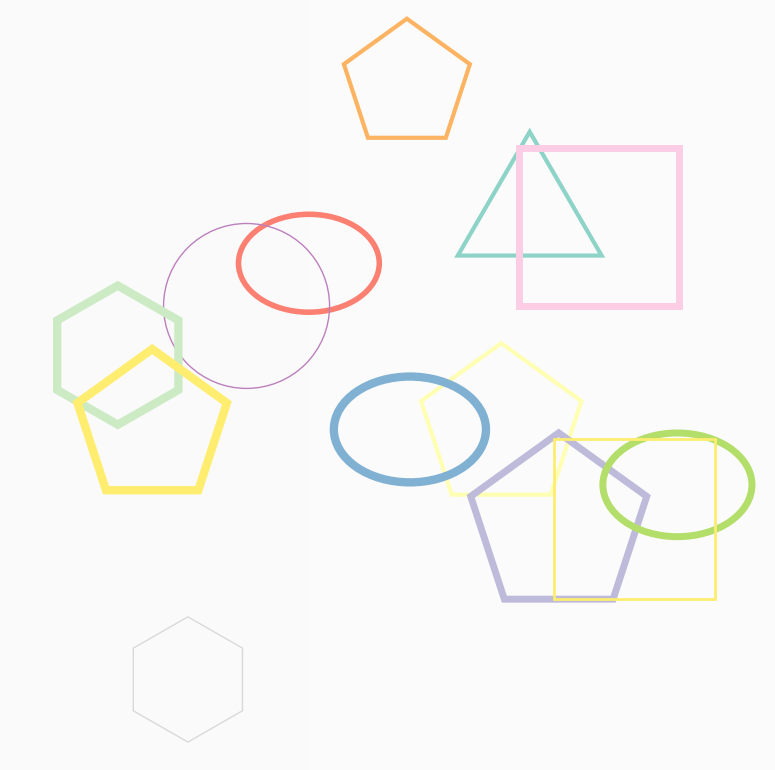[{"shape": "triangle", "thickness": 1.5, "radius": 0.54, "center": [0.683, 0.722]}, {"shape": "pentagon", "thickness": 1.5, "radius": 0.54, "center": [0.647, 0.446]}, {"shape": "pentagon", "thickness": 2.5, "radius": 0.6, "center": [0.721, 0.318]}, {"shape": "oval", "thickness": 2, "radius": 0.45, "center": [0.399, 0.658]}, {"shape": "oval", "thickness": 3, "radius": 0.49, "center": [0.529, 0.442]}, {"shape": "pentagon", "thickness": 1.5, "radius": 0.43, "center": [0.525, 0.89]}, {"shape": "oval", "thickness": 2.5, "radius": 0.48, "center": [0.874, 0.37]}, {"shape": "square", "thickness": 2.5, "radius": 0.52, "center": [0.773, 0.705]}, {"shape": "hexagon", "thickness": 0.5, "radius": 0.41, "center": [0.242, 0.118]}, {"shape": "circle", "thickness": 0.5, "radius": 0.54, "center": [0.318, 0.603]}, {"shape": "hexagon", "thickness": 3, "radius": 0.45, "center": [0.152, 0.539]}, {"shape": "square", "thickness": 1, "radius": 0.52, "center": [0.819, 0.326]}, {"shape": "pentagon", "thickness": 3, "radius": 0.51, "center": [0.196, 0.445]}]